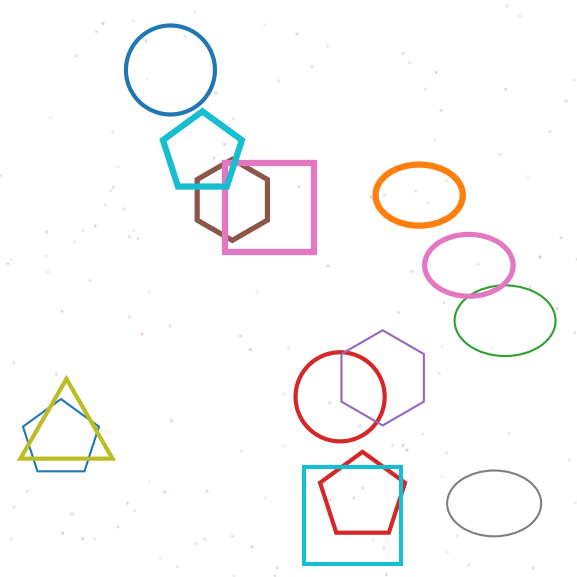[{"shape": "pentagon", "thickness": 1, "radius": 0.35, "center": [0.106, 0.239]}, {"shape": "circle", "thickness": 2, "radius": 0.39, "center": [0.295, 0.878]}, {"shape": "oval", "thickness": 3, "radius": 0.38, "center": [0.726, 0.661]}, {"shape": "oval", "thickness": 1, "radius": 0.44, "center": [0.875, 0.444]}, {"shape": "circle", "thickness": 2, "radius": 0.39, "center": [0.589, 0.312]}, {"shape": "pentagon", "thickness": 2, "radius": 0.39, "center": [0.628, 0.139]}, {"shape": "hexagon", "thickness": 1, "radius": 0.41, "center": [0.663, 0.345]}, {"shape": "hexagon", "thickness": 2.5, "radius": 0.35, "center": [0.402, 0.653]}, {"shape": "square", "thickness": 3, "radius": 0.39, "center": [0.467, 0.64]}, {"shape": "oval", "thickness": 2.5, "radius": 0.38, "center": [0.812, 0.54]}, {"shape": "oval", "thickness": 1, "radius": 0.41, "center": [0.856, 0.127]}, {"shape": "triangle", "thickness": 2, "radius": 0.46, "center": [0.115, 0.251]}, {"shape": "square", "thickness": 2, "radius": 0.42, "center": [0.611, 0.107]}, {"shape": "pentagon", "thickness": 3, "radius": 0.36, "center": [0.351, 0.734]}]